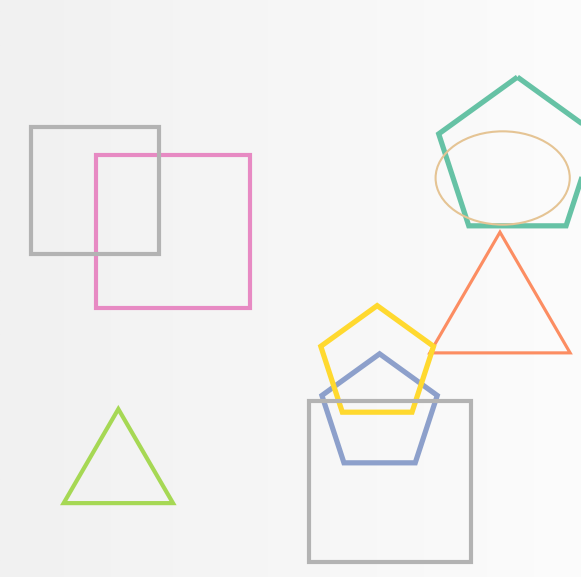[{"shape": "pentagon", "thickness": 2.5, "radius": 0.71, "center": [0.89, 0.723]}, {"shape": "triangle", "thickness": 1.5, "radius": 0.7, "center": [0.86, 0.458]}, {"shape": "pentagon", "thickness": 2.5, "radius": 0.52, "center": [0.653, 0.282]}, {"shape": "square", "thickness": 2, "radius": 0.66, "center": [0.297, 0.598]}, {"shape": "triangle", "thickness": 2, "radius": 0.54, "center": [0.204, 0.182]}, {"shape": "pentagon", "thickness": 2.5, "radius": 0.51, "center": [0.649, 0.368]}, {"shape": "oval", "thickness": 1, "radius": 0.58, "center": [0.865, 0.691]}, {"shape": "square", "thickness": 2, "radius": 0.7, "center": [0.671, 0.165]}, {"shape": "square", "thickness": 2, "radius": 0.55, "center": [0.163, 0.669]}]